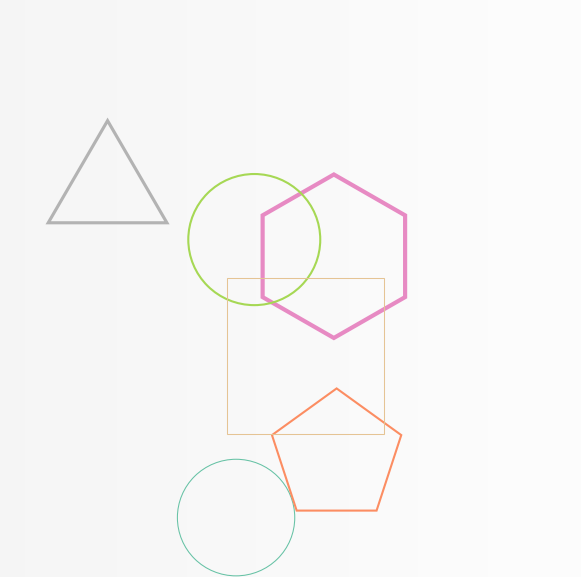[{"shape": "circle", "thickness": 0.5, "radius": 0.5, "center": [0.406, 0.103]}, {"shape": "pentagon", "thickness": 1, "radius": 0.58, "center": [0.579, 0.21]}, {"shape": "hexagon", "thickness": 2, "radius": 0.71, "center": [0.574, 0.555]}, {"shape": "circle", "thickness": 1, "radius": 0.57, "center": [0.437, 0.584]}, {"shape": "square", "thickness": 0.5, "radius": 0.68, "center": [0.525, 0.383]}, {"shape": "triangle", "thickness": 1.5, "radius": 0.59, "center": [0.185, 0.672]}]